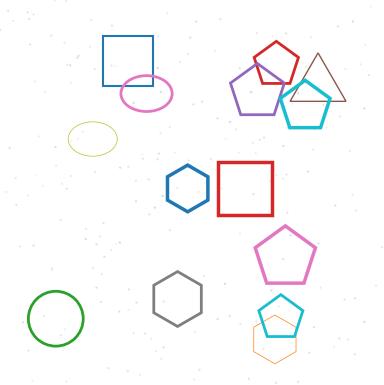[{"shape": "hexagon", "thickness": 2.5, "radius": 0.3, "center": [0.487, 0.511]}, {"shape": "square", "thickness": 1.5, "radius": 0.33, "center": [0.332, 0.841]}, {"shape": "hexagon", "thickness": 0.5, "radius": 0.32, "center": [0.714, 0.118]}, {"shape": "circle", "thickness": 2, "radius": 0.36, "center": [0.145, 0.172]}, {"shape": "square", "thickness": 2.5, "radius": 0.35, "center": [0.636, 0.51]}, {"shape": "pentagon", "thickness": 2, "radius": 0.3, "center": [0.718, 0.832]}, {"shape": "pentagon", "thickness": 2, "radius": 0.37, "center": [0.669, 0.762]}, {"shape": "triangle", "thickness": 1, "radius": 0.42, "center": [0.826, 0.779]}, {"shape": "oval", "thickness": 2, "radius": 0.33, "center": [0.381, 0.757]}, {"shape": "pentagon", "thickness": 2.5, "radius": 0.41, "center": [0.741, 0.331]}, {"shape": "hexagon", "thickness": 2, "radius": 0.36, "center": [0.461, 0.223]}, {"shape": "oval", "thickness": 0.5, "radius": 0.32, "center": [0.241, 0.639]}, {"shape": "pentagon", "thickness": 2, "radius": 0.3, "center": [0.729, 0.175]}, {"shape": "pentagon", "thickness": 2.5, "radius": 0.34, "center": [0.793, 0.723]}]